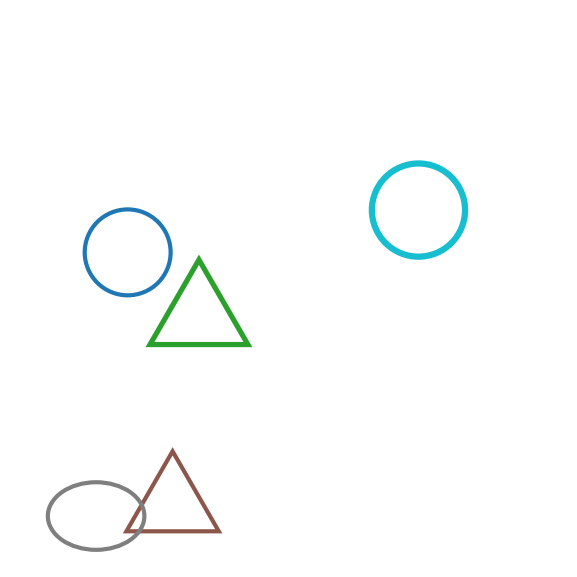[{"shape": "circle", "thickness": 2, "radius": 0.37, "center": [0.221, 0.562]}, {"shape": "triangle", "thickness": 2.5, "radius": 0.49, "center": [0.345, 0.451]}, {"shape": "triangle", "thickness": 2, "radius": 0.46, "center": [0.299, 0.125]}, {"shape": "oval", "thickness": 2, "radius": 0.42, "center": [0.166, 0.106]}, {"shape": "circle", "thickness": 3, "radius": 0.4, "center": [0.725, 0.635]}]